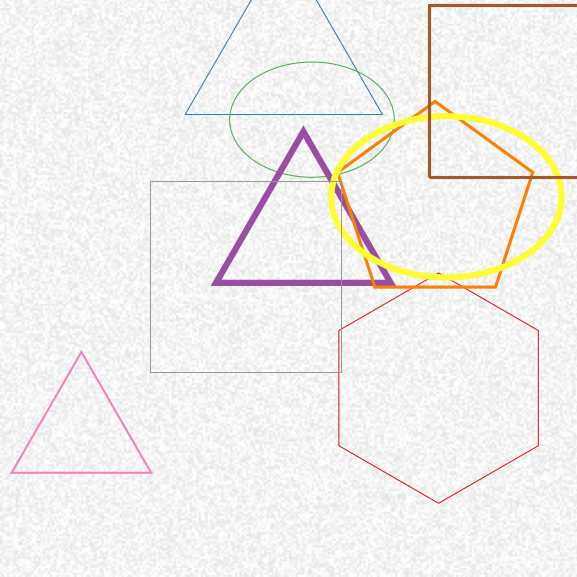[{"shape": "hexagon", "thickness": 0.5, "radius": 1.0, "center": [0.759, 0.327]}, {"shape": "triangle", "thickness": 0.5, "radius": 0.99, "center": [0.491, 0.899]}, {"shape": "oval", "thickness": 0.5, "radius": 0.71, "center": [0.54, 0.792]}, {"shape": "triangle", "thickness": 3, "radius": 0.87, "center": [0.525, 0.597]}, {"shape": "pentagon", "thickness": 1.5, "radius": 0.89, "center": [0.754, 0.646]}, {"shape": "oval", "thickness": 3, "radius": 1.0, "center": [0.773, 0.658]}, {"shape": "square", "thickness": 1.5, "radius": 0.74, "center": [0.892, 0.841]}, {"shape": "triangle", "thickness": 1, "radius": 0.7, "center": [0.141, 0.25]}, {"shape": "square", "thickness": 0.5, "radius": 0.83, "center": [0.426, 0.521]}]